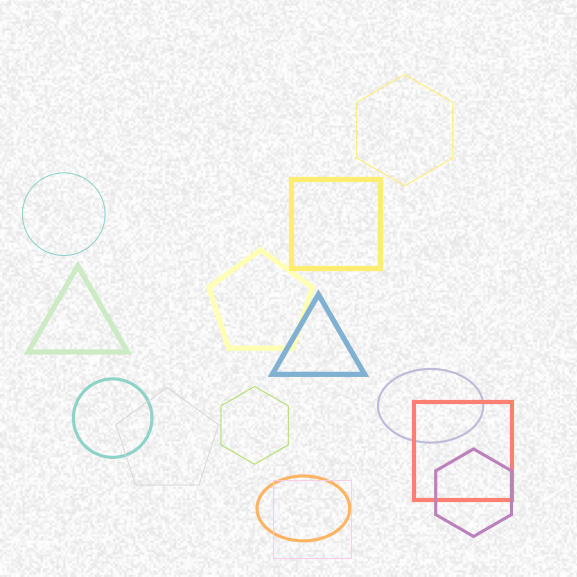[{"shape": "circle", "thickness": 0.5, "radius": 0.36, "center": [0.11, 0.628]}, {"shape": "circle", "thickness": 1.5, "radius": 0.34, "center": [0.195, 0.275]}, {"shape": "pentagon", "thickness": 2.5, "radius": 0.47, "center": [0.451, 0.472]}, {"shape": "oval", "thickness": 1, "radius": 0.46, "center": [0.746, 0.297]}, {"shape": "square", "thickness": 2, "radius": 0.42, "center": [0.802, 0.218]}, {"shape": "triangle", "thickness": 2.5, "radius": 0.46, "center": [0.551, 0.397]}, {"shape": "oval", "thickness": 1.5, "radius": 0.4, "center": [0.525, 0.119]}, {"shape": "hexagon", "thickness": 0.5, "radius": 0.34, "center": [0.441, 0.263]}, {"shape": "square", "thickness": 0.5, "radius": 0.34, "center": [0.54, 0.1]}, {"shape": "pentagon", "thickness": 0.5, "radius": 0.47, "center": [0.29, 0.235]}, {"shape": "hexagon", "thickness": 1.5, "radius": 0.38, "center": [0.82, 0.146]}, {"shape": "triangle", "thickness": 2.5, "radius": 0.5, "center": [0.135, 0.439]}, {"shape": "hexagon", "thickness": 0.5, "radius": 0.48, "center": [0.701, 0.774]}, {"shape": "square", "thickness": 2.5, "radius": 0.39, "center": [0.581, 0.612]}]